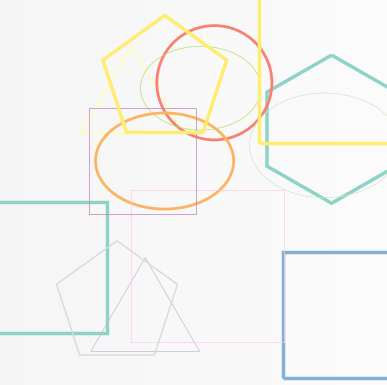[{"shape": "hexagon", "thickness": 2.5, "radius": 0.96, "center": [0.856, 0.664]}, {"shape": "square", "thickness": 2.5, "radius": 0.85, "center": [0.105, 0.306]}, {"shape": "triangle", "thickness": 1, "radius": 0.76, "center": [0.34, 0.73]}, {"shape": "triangle", "thickness": 0.5, "radius": 0.81, "center": [0.375, 0.168]}, {"shape": "circle", "thickness": 2, "radius": 0.74, "center": [0.553, 0.785]}, {"shape": "square", "thickness": 2.5, "radius": 0.82, "center": [0.895, 0.182]}, {"shape": "oval", "thickness": 2, "radius": 0.89, "center": [0.425, 0.582]}, {"shape": "oval", "thickness": 0.5, "radius": 0.78, "center": [0.518, 0.771]}, {"shape": "square", "thickness": 0.5, "radius": 0.99, "center": [0.536, 0.31]}, {"shape": "pentagon", "thickness": 1, "radius": 0.82, "center": [0.302, 0.211]}, {"shape": "square", "thickness": 0.5, "radius": 0.69, "center": [0.368, 0.582]}, {"shape": "oval", "thickness": 0.5, "radius": 0.97, "center": [0.838, 0.622]}, {"shape": "square", "thickness": 2.5, "radius": 0.95, "center": [0.858, 0.819]}, {"shape": "pentagon", "thickness": 2.5, "radius": 0.84, "center": [0.425, 0.792]}]